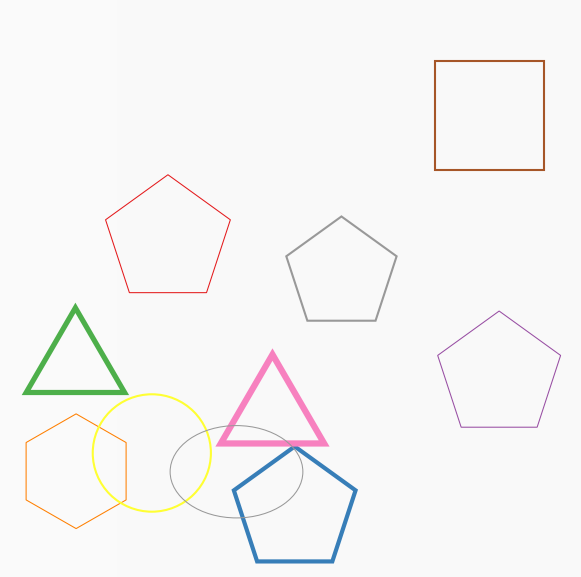[{"shape": "pentagon", "thickness": 0.5, "radius": 0.56, "center": [0.289, 0.584]}, {"shape": "pentagon", "thickness": 2, "radius": 0.55, "center": [0.507, 0.116]}, {"shape": "triangle", "thickness": 2.5, "radius": 0.49, "center": [0.13, 0.368]}, {"shape": "pentagon", "thickness": 0.5, "radius": 0.56, "center": [0.859, 0.349]}, {"shape": "hexagon", "thickness": 0.5, "radius": 0.5, "center": [0.131, 0.183]}, {"shape": "circle", "thickness": 1, "radius": 0.51, "center": [0.261, 0.215]}, {"shape": "square", "thickness": 1, "radius": 0.47, "center": [0.843, 0.799]}, {"shape": "triangle", "thickness": 3, "radius": 0.51, "center": [0.469, 0.283]}, {"shape": "pentagon", "thickness": 1, "radius": 0.5, "center": [0.587, 0.525]}, {"shape": "oval", "thickness": 0.5, "radius": 0.57, "center": [0.407, 0.182]}]